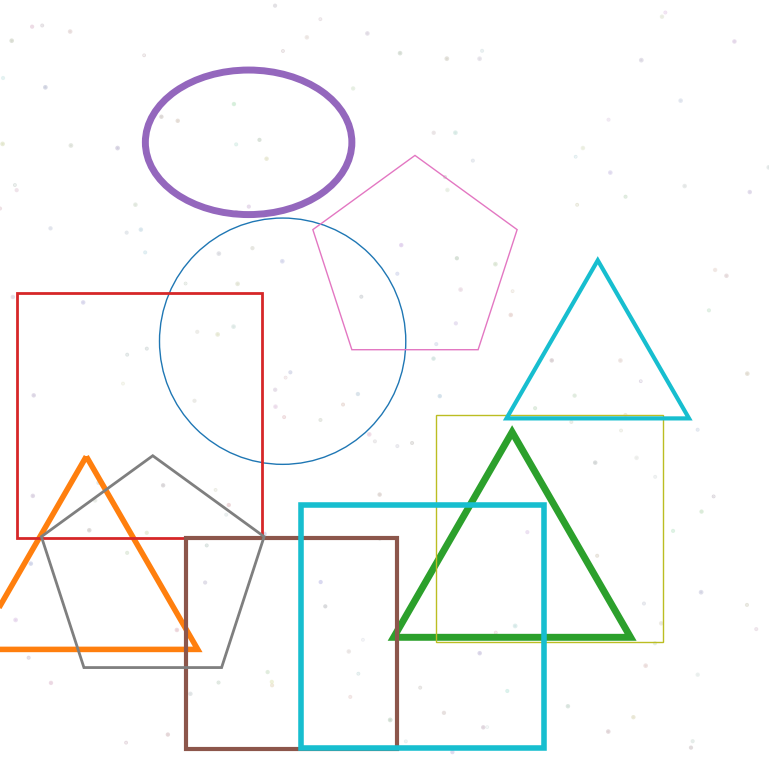[{"shape": "circle", "thickness": 0.5, "radius": 0.8, "center": [0.367, 0.557]}, {"shape": "triangle", "thickness": 2, "radius": 0.84, "center": [0.112, 0.24]}, {"shape": "triangle", "thickness": 2.5, "radius": 0.89, "center": [0.665, 0.261]}, {"shape": "square", "thickness": 1, "radius": 0.8, "center": [0.182, 0.46]}, {"shape": "oval", "thickness": 2.5, "radius": 0.67, "center": [0.323, 0.815]}, {"shape": "square", "thickness": 1.5, "radius": 0.69, "center": [0.379, 0.164]}, {"shape": "pentagon", "thickness": 0.5, "radius": 0.7, "center": [0.539, 0.659]}, {"shape": "pentagon", "thickness": 1, "radius": 0.76, "center": [0.198, 0.256]}, {"shape": "square", "thickness": 0.5, "radius": 0.74, "center": [0.713, 0.313]}, {"shape": "square", "thickness": 2, "radius": 0.79, "center": [0.549, 0.186]}, {"shape": "triangle", "thickness": 1.5, "radius": 0.68, "center": [0.776, 0.525]}]